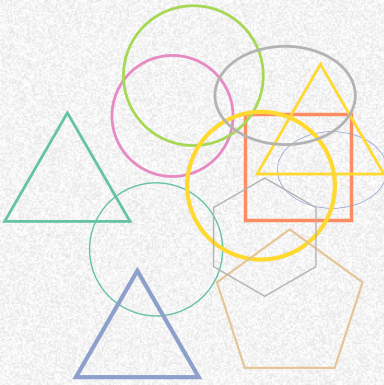[{"shape": "circle", "thickness": 1, "radius": 0.86, "center": [0.406, 0.352]}, {"shape": "triangle", "thickness": 2, "radius": 0.94, "center": [0.175, 0.519]}, {"shape": "square", "thickness": 2.5, "radius": 0.69, "center": [0.774, 0.567]}, {"shape": "triangle", "thickness": 3, "radius": 0.92, "center": [0.357, 0.112]}, {"shape": "oval", "thickness": 0.5, "radius": 0.71, "center": [0.863, 0.558]}, {"shape": "circle", "thickness": 2, "radius": 0.79, "center": [0.448, 0.699]}, {"shape": "circle", "thickness": 2, "radius": 0.91, "center": [0.502, 0.804]}, {"shape": "circle", "thickness": 3, "radius": 0.96, "center": [0.678, 0.518]}, {"shape": "triangle", "thickness": 2, "radius": 0.95, "center": [0.832, 0.643]}, {"shape": "pentagon", "thickness": 1.5, "radius": 0.99, "center": [0.753, 0.205]}, {"shape": "oval", "thickness": 2, "radius": 0.91, "center": [0.741, 0.752]}, {"shape": "hexagon", "thickness": 1, "radius": 0.77, "center": [0.688, 0.384]}]